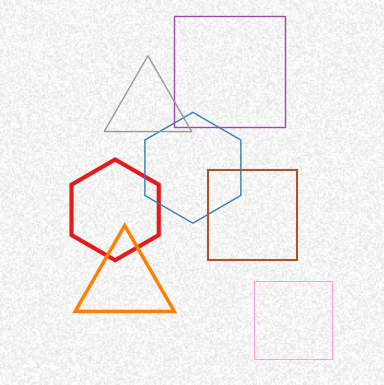[{"shape": "hexagon", "thickness": 3, "radius": 0.65, "center": [0.299, 0.455]}, {"shape": "hexagon", "thickness": 1, "radius": 0.72, "center": [0.501, 0.564]}, {"shape": "square", "thickness": 1, "radius": 0.72, "center": [0.597, 0.815]}, {"shape": "triangle", "thickness": 2.5, "radius": 0.74, "center": [0.324, 0.265]}, {"shape": "square", "thickness": 1.5, "radius": 0.58, "center": [0.656, 0.441]}, {"shape": "square", "thickness": 0.5, "radius": 0.51, "center": [0.76, 0.168]}, {"shape": "triangle", "thickness": 1, "radius": 0.66, "center": [0.384, 0.724]}]